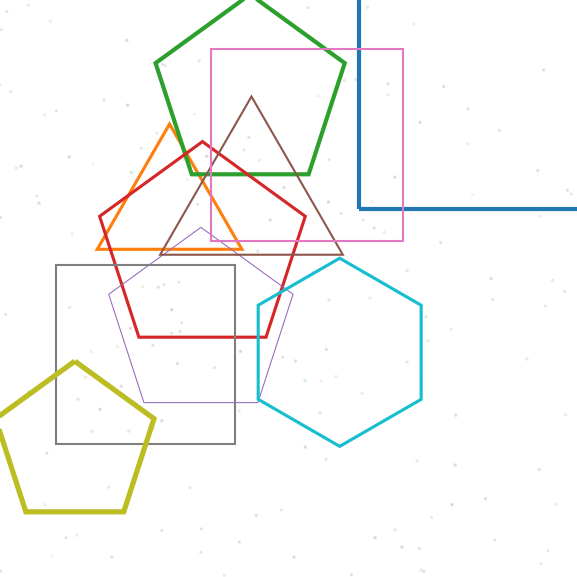[{"shape": "square", "thickness": 2, "radius": 0.99, "center": [0.819, 0.836]}, {"shape": "triangle", "thickness": 1.5, "radius": 0.72, "center": [0.294, 0.64]}, {"shape": "pentagon", "thickness": 2, "radius": 0.86, "center": [0.433, 0.837]}, {"shape": "pentagon", "thickness": 1.5, "radius": 0.94, "center": [0.351, 0.567]}, {"shape": "pentagon", "thickness": 0.5, "radius": 0.84, "center": [0.348, 0.438]}, {"shape": "triangle", "thickness": 1, "radius": 0.91, "center": [0.435, 0.649]}, {"shape": "square", "thickness": 1, "radius": 0.83, "center": [0.532, 0.748]}, {"shape": "square", "thickness": 1, "radius": 0.77, "center": [0.252, 0.385]}, {"shape": "pentagon", "thickness": 2.5, "radius": 0.72, "center": [0.13, 0.23]}, {"shape": "hexagon", "thickness": 1.5, "radius": 0.81, "center": [0.588, 0.389]}]